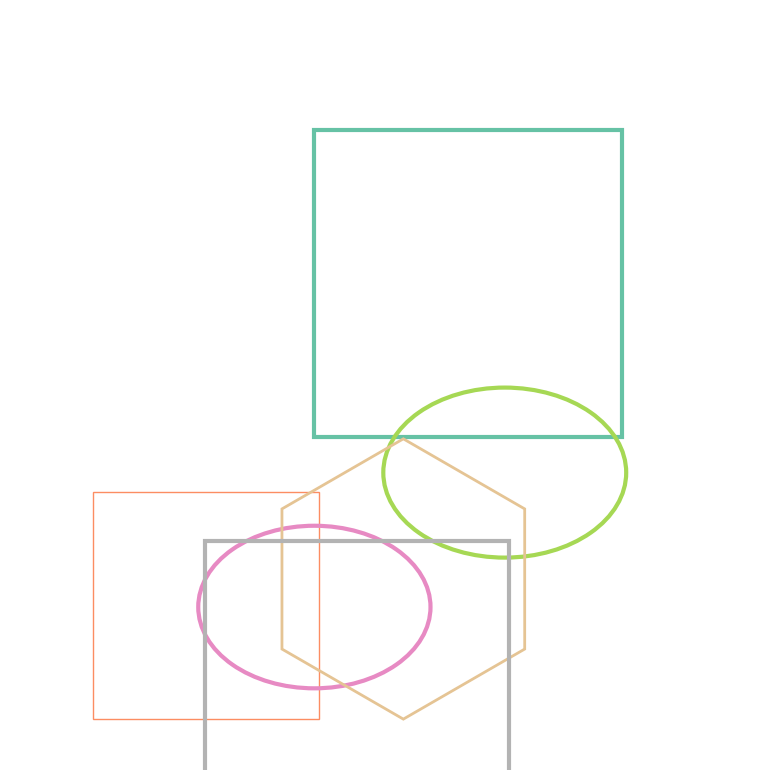[{"shape": "square", "thickness": 1.5, "radius": 1.0, "center": [0.608, 0.631]}, {"shape": "square", "thickness": 0.5, "radius": 0.73, "center": [0.268, 0.214]}, {"shape": "oval", "thickness": 1.5, "radius": 0.75, "center": [0.408, 0.212]}, {"shape": "oval", "thickness": 1.5, "radius": 0.79, "center": [0.656, 0.386]}, {"shape": "hexagon", "thickness": 1, "radius": 0.91, "center": [0.524, 0.248]}, {"shape": "square", "thickness": 1.5, "radius": 0.99, "center": [0.464, 0.1]}]